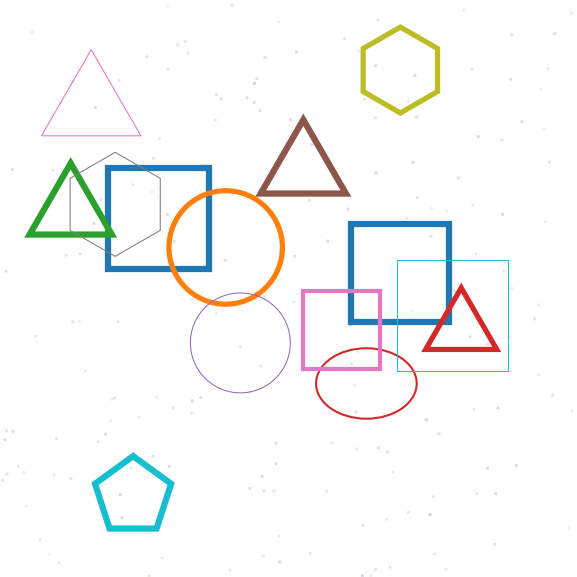[{"shape": "square", "thickness": 3, "radius": 0.42, "center": [0.693, 0.526]}, {"shape": "square", "thickness": 3, "radius": 0.44, "center": [0.275, 0.62]}, {"shape": "circle", "thickness": 2.5, "radius": 0.49, "center": [0.391, 0.571]}, {"shape": "triangle", "thickness": 3, "radius": 0.41, "center": [0.122, 0.634]}, {"shape": "oval", "thickness": 1, "radius": 0.44, "center": [0.634, 0.335]}, {"shape": "triangle", "thickness": 2.5, "radius": 0.36, "center": [0.799, 0.43]}, {"shape": "circle", "thickness": 0.5, "radius": 0.43, "center": [0.416, 0.405]}, {"shape": "triangle", "thickness": 3, "radius": 0.43, "center": [0.525, 0.707]}, {"shape": "square", "thickness": 2, "radius": 0.34, "center": [0.591, 0.427]}, {"shape": "triangle", "thickness": 0.5, "radius": 0.5, "center": [0.158, 0.814]}, {"shape": "hexagon", "thickness": 0.5, "radius": 0.45, "center": [0.199, 0.645]}, {"shape": "hexagon", "thickness": 2.5, "radius": 0.37, "center": [0.693, 0.878]}, {"shape": "pentagon", "thickness": 3, "radius": 0.35, "center": [0.23, 0.14]}, {"shape": "square", "thickness": 0.5, "radius": 0.48, "center": [0.783, 0.453]}]